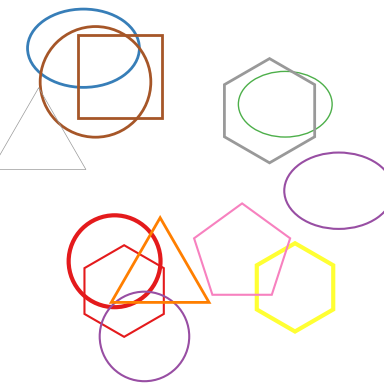[{"shape": "hexagon", "thickness": 1.5, "radius": 0.59, "center": [0.322, 0.244]}, {"shape": "circle", "thickness": 3, "radius": 0.6, "center": [0.298, 0.321]}, {"shape": "oval", "thickness": 2, "radius": 0.73, "center": [0.217, 0.875]}, {"shape": "oval", "thickness": 1, "radius": 0.61, "center": [0.741, 0.729]}, {"shape": "circle", "thickness": 1.5, "radius": 0.58, "center": [0.375, 0.126]}, {"shape": "oval", "thickness": 1.5, "radius": 0.71, "center": [0.88, 0.505]}, {"shape": "triangle", "thickness": 2, "radius": 0.73, "center": [0.416, 0.288]}, {"shape": "hexagon", "thickness": 3, "radius": 0.57, "center": [0.766, 0.254]}, {"shape": "square", "thickness": 2, "radius": 0.54, "center": [0.312, 0.801]}, {"shape": "circle", "thickness": 2, "radius": 0.72, "center": [0.248, 0.787]}, {"shape": "pentagon", "thickness": 1.5, "radius": 0.66, "center": [0.629, 0.34]}, {"shape": "triangle", "thickness": 0.5, "radius": 0.71, "center": [0.101, 0.63]}, {"shape": "hexagon", "thickness": 2, "radius": 0.68, "center": [0.7, 0.712]}]